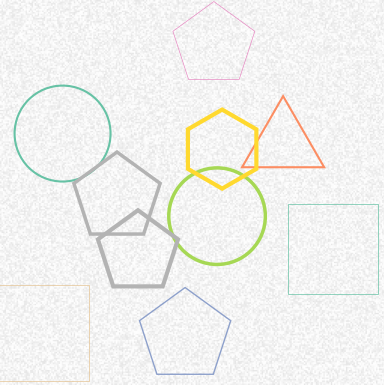[{"shape": "circle", "thickness": 1.5, "radius": 0.62, "center": [0.163, 0.653]}, {"shape": "square", "thickness": 0.5, "radius": 0.58, "center": [0.865, 0.353]}, {"shape": "triangle", "thickness": 1.5, "radius": 0.62, "center": [0.735, 0.627]}, {"shape": "pentagon", "thickness": 1, "radius": 0.62, "center": [0.481, 0.129]}, {"shape": "pentagon", "thickness": 0.5, "radius": 0.56, "center": [0.555, 0.884]}, {"shape": "circle", "thickness": 2.5, "radius": 0.63, "center": [0.564, 0.439]}, {"shape": "hexagon", "thickness": 3, "radius": 0.51, "center": [0.577, 0.613]}, {"shape": "square", "thickness": 0.5, "radius": 0.62, "center": [0.106, 0.135]}, {"shape": "pentagon", "thickness": 2.5, "radius": 0.59, "center": [0.304, 0.487]}, {"shape": "pentagon", "thickness": 3, "radius": 0.55, "center": [0.358, 0.345]}]